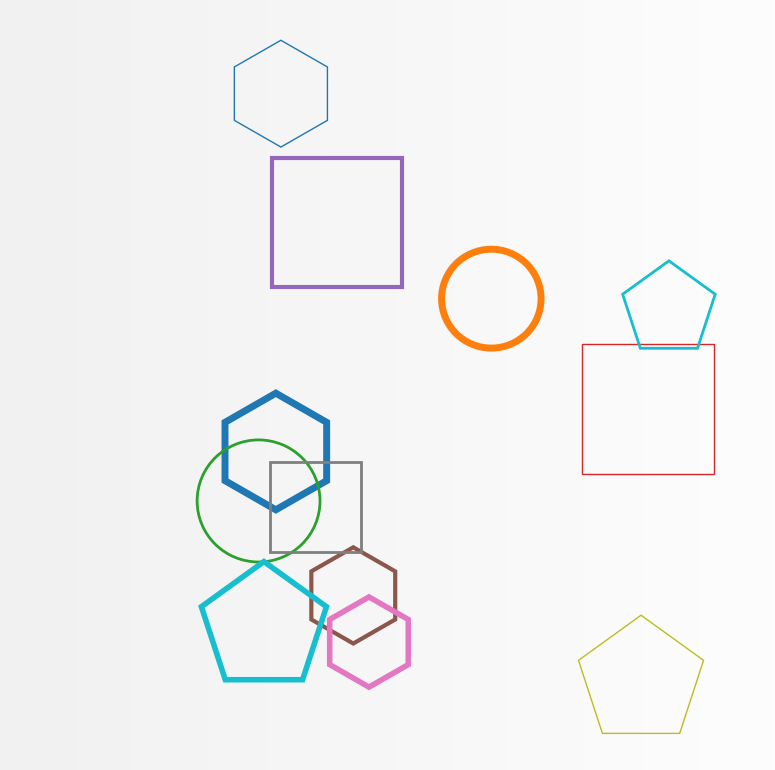[{"shape": "hexagon", "thickness": 2.5, "radius": 0.38, "center": [0.356, 0.414]}, {"shape": "hexagon", "thickness": 0.5, "radius": 0.35, "center": [0.362, 0.878]}, {"shape": "circle", "thickness": 2.5, "radius": 0.32, "center": [0.634, 0.612]}, {"shape": "circle", "thickness": 1, "radius": 0.4, "center": [0.334, 0.349]}, {"shape": "square", "thickness": 0.5, "radius": 0.42, "center": [0.836, 0.469]}, {"shape": "square", "thickness": 1.5, "radius": 0.42, "center": [0.435, 0.711]}, {"shape": "hexagon", "thickness": 1.5, "radius": 0.31, "center": [0.456, 0.227]}, {"shape": "hexagon", "thickness": 2, "radius": 0.29, "center": [0.476, 0.166]}, {"shape": "square", "thickness": 1, "radius": 0.29, "center": [0.408, 0.342]}, {"shape": "pentagon", "thickness": 0.5, "radius": 0.42, "center": [0.827, 0.116]}, {"shape": "pentagon", "thickness": 1, "radius": 0.31, "center": [0.863, 0.598]}, {"shape": "pentagon", "thickness": 2, "radius": 0.42, "center": [0.341, 0.186]}]